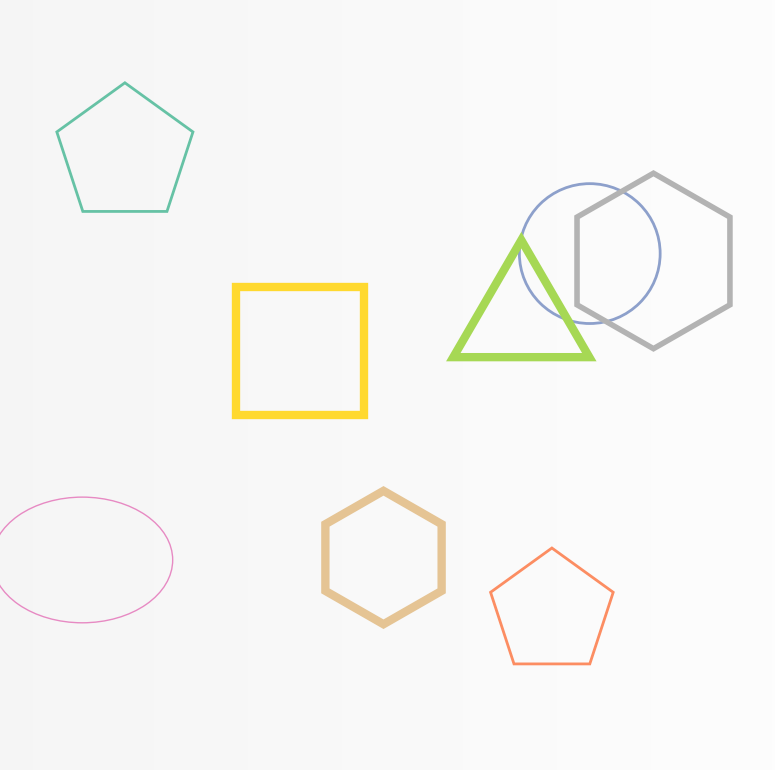[{"shape": "pentagon", "thickness": 1, "radius": 0.46, "center": [0.161, 0.8]}, {"shape": "pentagon", "thickness": 1, "radius": 0.42, "center": [0.712, 0.205]}, {"shape": "circle", "thickness": 1, "radius": 0.45, "center": [0.761, 0.671]}, {"shape": "oval", "thickness": 0.5, "radius": 0.58, "center": [0.106, 0.273]}, {"shape": "triangle", "thickness": 3, "radius": 0.51, "center": [0.673, 0.587]}, {"shape": "square", "thickness": 3, "radius": 0.41, "center": [0.387, 0.545]}, {"shape": "hexagon", "thickness": 3, "radius": 0.43, "center": [0.495, 0.276]}, {"shape": "hexagon", "thickness": 2, "radius": 0.57, "center": [0.843, 0.661]}]